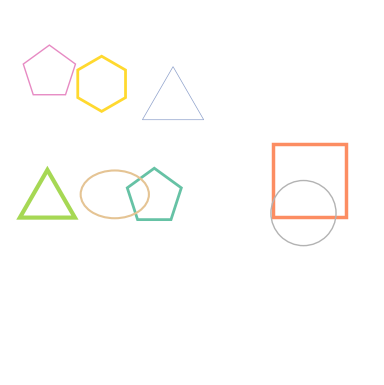[{"shape": "pentagon", "thickness": 2, "radius": 0.37, "center": [0.401, 0.489]}, {"shape": "square", "thickness": 2.5, "radius": 0.48, "center": [0.804, 0.531]}, {"shape": "triangle", "thickness": 0.5, "radius": 0.46, "center": [0.449, 0.735]}, {"shape": "pentagon", "thickness": 1, "radius": 0.36, "center": [0.128, 0.812]}, {"shape": "triangle", "thickness": 3, "radius": 0.41, "center": [0.123, 0.476]}, {"shape": "hexagon", "thickness": 2, "radius": 0.36, "center": [0.264, 0.782]}, {"shape": "oval", "thickness": 1.5, "radius": 0.44, "center": [0.298, 0.495]}, {"shape": "circle", "thickness": 1, "radius": 0.42, "center": [0.788, 0.447]}]